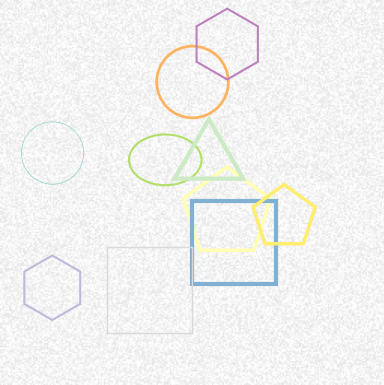[{"shape": "circle", "thickness": 0.5, "radius": 0.41, "center": [0.137, 0.602]}, {"shape": "pentagon", "thickness": 2.5, "radius": 0.6, "center": [0.589, 0.447]}, {"shape": "hexagon", "thickness": 1.5, "radius": 0.42, "center": [0.136, 0.253]}, {"shape": "square", "thickness": 3, "radius": 0.54, "center": [0.607, 0.37]}, {"shape": "circle", "thickness": 2, "radius": 0.47, "center": [0.5, 0.787]}, {"shape": "oval", "thickness": 1.5, "radius": 0.47, "center": [0.429, 0.585]}, {"shape": "square", "thickness": 1, "radius": 0.56, "center": [0.388, 0.246]}, {"shape": "hexagon", "thickness": 1.5, "radius": 0.46, "center": [0.59, 0.886]}, {"shape": "triangle", "thickness": 3, "radius": 0.51, "center": [0.543, 0.587]}, {"shape": "pentagon", "thickness": 2.5, "radius": 0.43, "center": [0.738, 0.436]}]